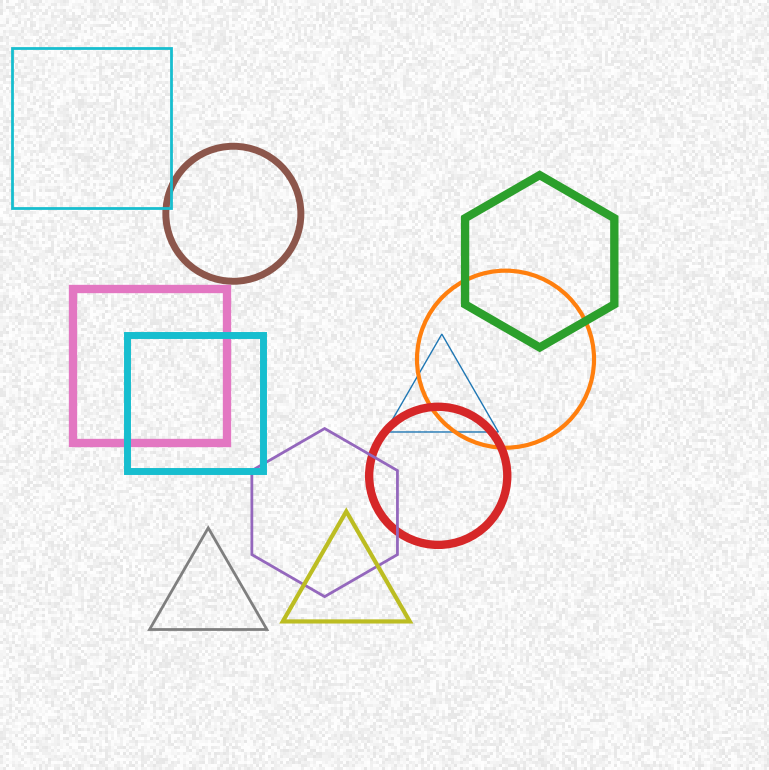[{"shape": "triangle", "thickness": 0.5, "radius": 0.42, "center": [0.574, 0.481]}, {"shape": "circle", "thickness": 1.5, "radius": 0.57, "center": [0.657, 0.534]}, {"shape": "hexagon", "thickness": 3, "radius": 0.56, "center": [0.701, 0.661]}, {"shape": "circle", "thickness": 3, "radius": 0.45, "center": [0.569, 0.382]}, {"shape": "hexagon", "thickness": 1, "radius": 0.55, "center": [0.422, 0.334]}, {"shape": "circle", "thickness": 2.5, "radius": 0.44, "center": [0.303, 0.722]}, {"shape": "square", "thickness": 3, "radius": 0.5, "center": [0.194, 0.525]}, {"shape": "triangle", "thickness": 1, "radius": 0.44, "center": [0.27, 0.226]}, {"shape": "triangle", "thickness": 1.5, "radius": 0.48, "center": [0.45, 0.241]}, {"shape": "square", "thickness": 2.5, "radius": 0.44, "center": [0.254, 0.477]}, {"shape": "square", "thickness": 1, "radius": 0.52, "center": [0.119, 0.834]}]